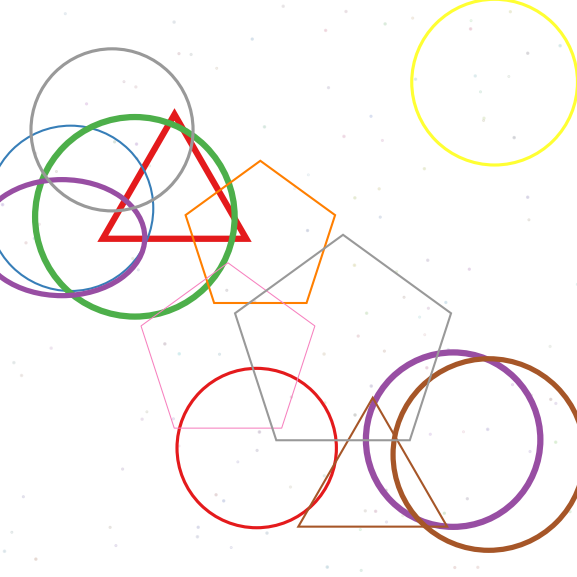[{"shape": "circle", "thickness": 1.5, "radius": 0.69, "center": [0.445, 0.223]}, {"shape": "triangle", "thickness": 3, "radius": 0.72, "center": [0.302, 0.657]}, {"shape": "circle", "thickness": 1, "radius": 0.72, "center": [0.122, 0.638]}, {"shape": "circle", "thickness": 3, "radius": 0.86, "center": [0.234, 0.624]}, {"shape": "circle", "thickness": 3, "radius": 0.76, "center": [0.785, 0.238]}, {"shape": "oval", "thickness": 2.5, "radius": 0.72, "center": [0.107, 0.588]}, {"shape": "pentagon", "thickness": 1, "radius": 0.68, "center": [0.451, 0.585]}, {"shape": "circle", "thickness": 1.5, "radius": 0.72, "center": [0.856, 0.857]}, {"shape": "circle", "thickness": 2.5, "radius": 0.83, "center": [0.846, 0.212]}, {"shape": "triangle", "thickness": 1, "radius": 0.74, "center": [0.645, 0.162]}, {"shape": "pentagon", "thickness": 0.5, "radius": 0.79, "center": [0.395, 0.386]}, {"shape": "circle", "thickness": 1.5, "radius": 0.7, "center": [0.194, 0.774]}, {"shape": "pentagon", "thickness": 1, "radius": 0.98, "center": [0.594, 0.396]}]